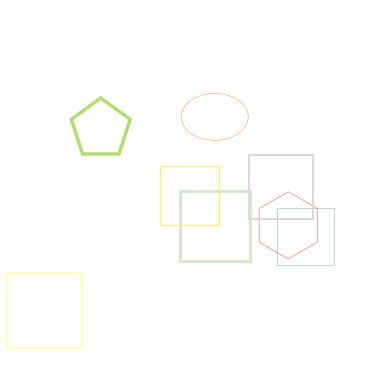[{"shape": "square", "thickness": 0.5, "radius": 0.37, "center": [0.794, 0.387]}, {"shape": "square", "thickness": 1.5, "radius": 0.49, "center": [0.115, 0.194]}, {"shape": "hexagon", "thickness": 0.5, "radius": 0.44, "center": [0.749, 0.415]}, {"shape": "oval", "thickness": 0.5, "radius": 0.44, "center": [0.558, 0.696]}, {"shape": "pentagon", "thickness": 2.5, "radius": 0.4, "center": [0.262, 0.665]}, {"shape": "square", "thickness": 1.5, "radius": 0.41, "center": [0.729, 0.515]}, {"shape": "square", "thickness": 2, "radius": 0.45, "center": [0.559, 0.414]}, {"shape": "square", "thickness": 1, "radius": 0.38, "center": [0.493, 0.492]}]